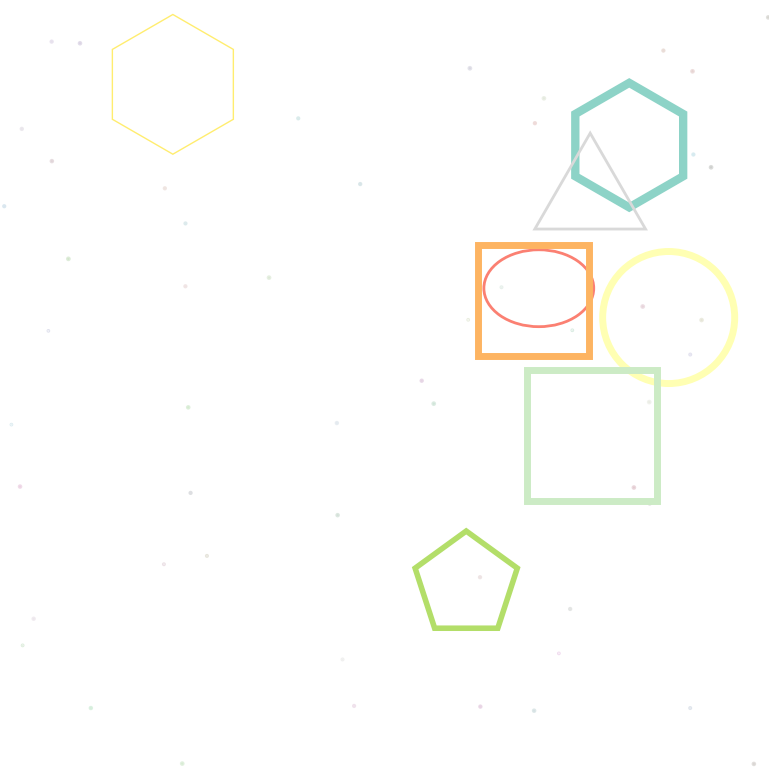[{"shape": "hexagon", "thickness": 3, "radius": 0.4, "center": [0.817, 0.812]}, {"shape": "circle", "thickness": 2.5, "radius": 0.43, "center": [0.868, 0.588]}, {"shape": "oval", "thickness": 1, "radius": 0.36, "center": [0.7, 0.626]}, {"shape": "square", "thickness": 2.5, "radius": 0.36, "center": [0.693, 0.61]}, {"shape": "pentagon", "thickness": 2, "radius": 0.35, "center": [0.605, 0.241]}, {"shape": "triangle", "thickness": 1, "radius": 0.42, "center": [0.766, 0.744]}, {"shape": "square", "thickness": 2.5, "radius": 0.42, "center": [0.769, 0.434]}, {"shape": "hexagon", "thickness": 0.5, "radius": 0.45, "center": [0.224, 0.89]}]